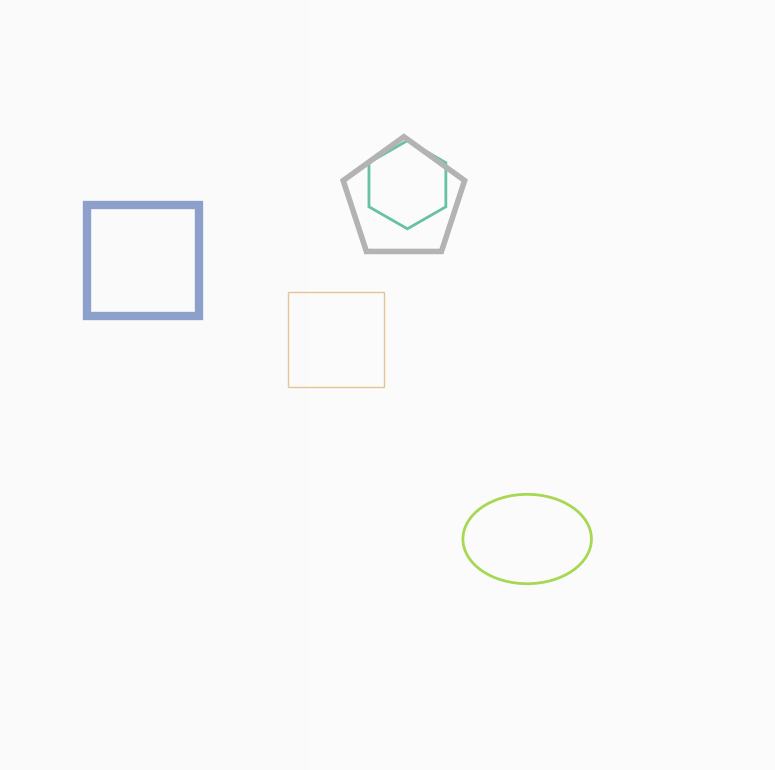[{"shape": "hexagon", "thickness": 1, "radius": 0.29, "center": [0.526, 0.76]}, {"shape": "square", "thickness": 3, "radius": 0.36, "center": [0.184, 0.662]}, {"shape": "oval", "thickness": 1, "radius": 0.41, "center": [0.68, 0.3]}, {"shape": "square", "thickness": 0.5, "radius": 0.31, "center": [0.433, 0.559]}, {"shape": "pentagon", "thickness": 2, "radius": 0.41, "center": [0.521, 0.74]}]